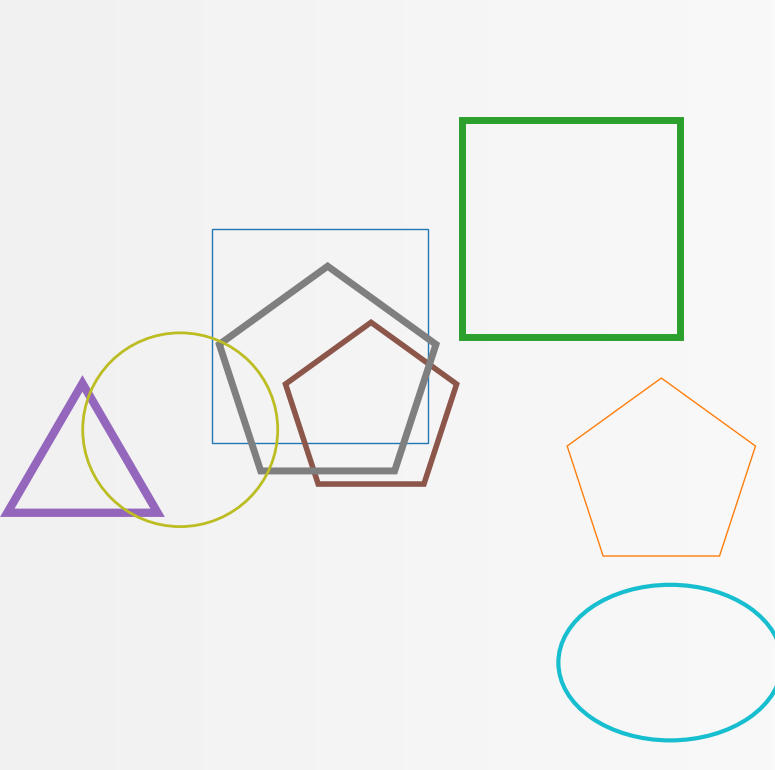[{"shape": "square", "thickness": 0.5, "radius": 0.7, "center": [0.413, 0.564]}, {"shape": "pentagon", "thickness": 0.5, "radius": 0.64, "center": [0.853, 0.381]}, {"shape": "square", "thickness": 2.5, "radius": 0.7, "center": [0.737, 0.704]}, {"shape": "triangle", "thickness": 3, "radius": 0.56, "center": [0.106, 0.39]}, {"shape": "pentagon", "thickness": 2, "radius": 0.58, "center": [0.479, 0.465]}, {"shape": "pentagon", "thickness": 2.5, "radius": 0.73, "center": [0.423, 0.507]}, {"shape": "circle", "thickness": 1, "radius": 0.63, "center": [0.233, 0.442]}, {"shape": "oval", "thickness": 1.5, "radius": 0.72, "center": [0.865, 0.139]}]